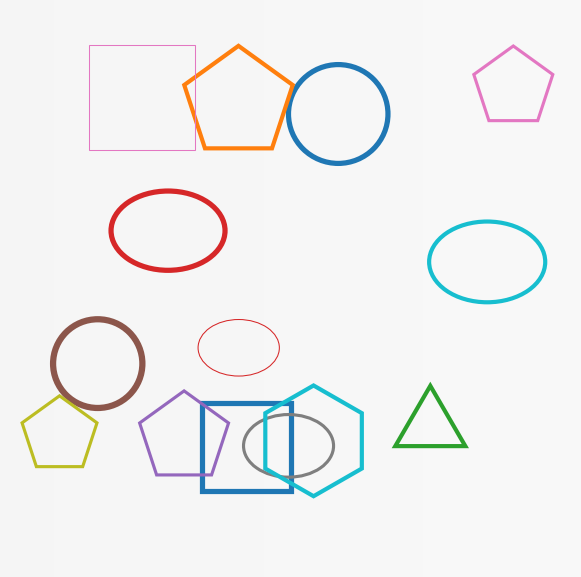[{"shape": "circle", "thickness": 2.5, "radius": 0.43, "center": [0.582, 0.802]}, {"shape": "square", "thickness": 2.5, "radius": 0.38, "center": [0.424, 0.225]}, {"shape": "pentagon", "thickness": 2, "radius": 0.49, "center": [0.41, 0.822]}, {"shape": "triangle", "thickness": 2, "radius": 0.35, "center": [0.74, 0.261]}, {"shape": "oval", "thickness": 2.5, "radius": 0.49, "center": [0.289, 0.6]}, {"shape": "oval", "thickness": 0.5, "radius": 0.35, "center": [0.411, 0.397]}, {"shape": "pentagon", "thickness": 1.5, "radius": 0.4, "center": [0.317, 0.242]}, {"shape": "circle", "thickness": 3, "radius": 0.38, "center": [0.168, 0.369]}, {"shape": "square", "thickness": 0.5, "radius": 0.46, "center": [0.244, 0.831]}, {"shape": "pentagon", "thickness": 1.5, "radius": 0.36, "center": [0.883, 0.848]}, {"shape": "oval", "thickness": 1.5, "radius": 0.39, "center": [0.496, 0.227]}, {"shape": "pentagon", "thickness": 1.5, "radius": 0.34, "center": [0.102, 0.246]}, {"shape": "hexagon", "thickness": 2, "radius": 0.48, "center": [0.539, 0.236]}, {"shape": "oval", "thickness": 2, "radius": 0.5, "center": [0.838, 0.546]}]